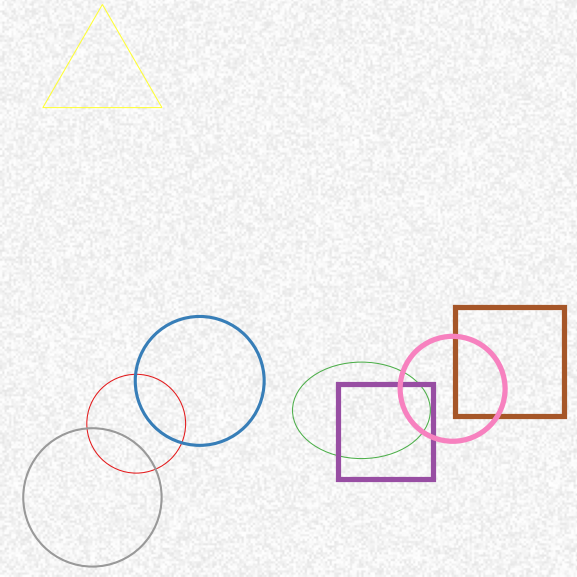[{"shape": "circle", "thickness": 0.5, "radius": 0.43, "center": [0.236, 0.265]}, {"shape": "circle", "thickness": 1.5, "radius": 0.56, "center": [0.346, 0.34]}, {"shape": "oval", "thickness": 0.5, "radius": 0.6, "center": [0.626, 0.289]}, {"shape": "square", "thickness": 2.5, "radius": 0.41, "center": [0.667, 0.252]}, {"shape": "triangle", "thickness": 0.5, "radius": 0.6, "center": [0.177, 0.872]}, {"shape": "square", "thickness": 2.5, "radius": 0.47, "center": [0.882, 0.373]}, {"shape": "circle", "thickness": 2.5, "radius": 0.45, "center": [0.784, 0.326]}, {"shape": "circle", "thickness": 1, "radius": 0.6, "center": [0.16, 0.138]}]